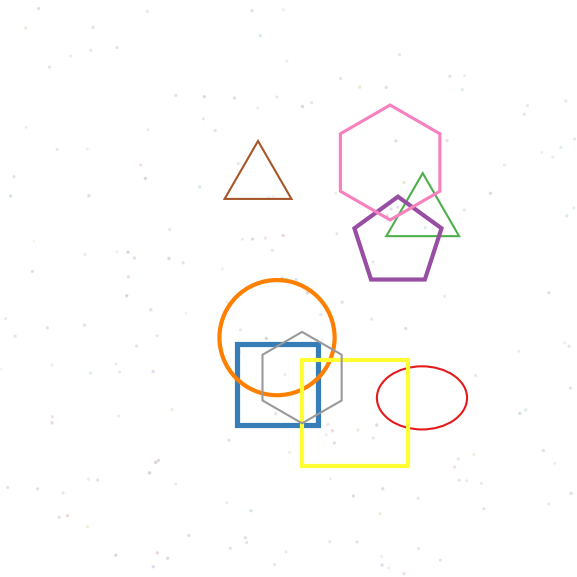[{"shape": "oval", "thickness": 1, "radius": 0.39, "center": [0.731, 0.31]}, {"shape": "square", "thickness": 2.5, "radius": 0.35, "center": [0.48, 0.333]}, {"shape": "triangle", "thickness": 1, "radius": 0.36, "center": [0.732, 0.627]}, {"shape": "pentagon", "thickness": 2, "radius": 0.4, "center": [0.689, 0.579]}, {"shape": "circle", "thickness": 2, "radius": 0.5, "center": [0.48, 0.414]}, {"shape": "square", "thickness": 2, "radius": 0.46, "center": [0.614, 0.284]}, {"shape": "triangle", "thickness": 1, "radius": 0.33, "center": [0.447, 0.688]}, {"shape": "hexagon", "thickness": 1.5, "radius": 0.5, "center": [0.676, 0.718]}, {"shape": "hexagon", "thickness": 1, "radius": 0.4, "center": [0.523, 0.345]}]